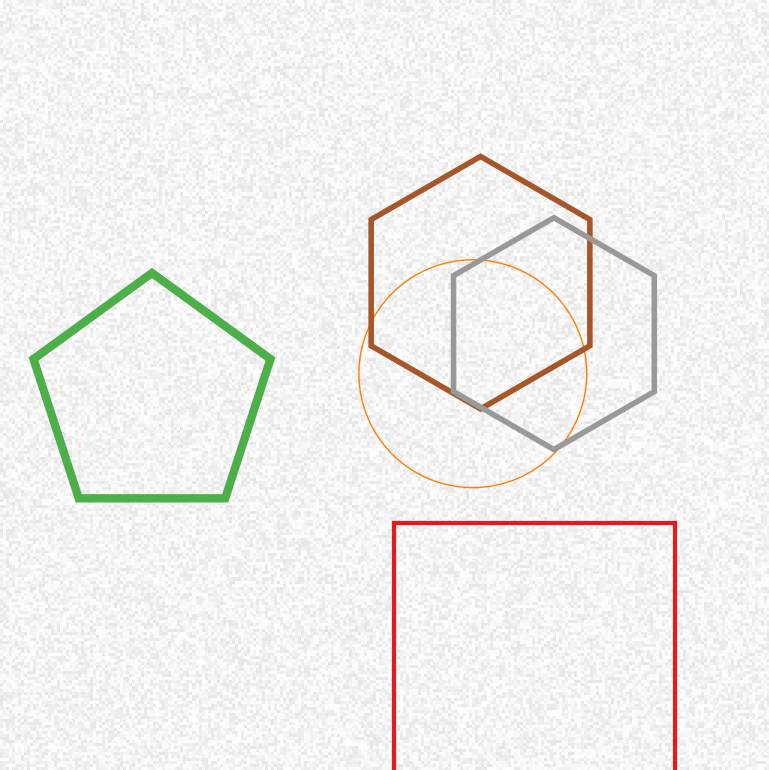[{"shape": "square", "thickness": 1.5, "radius": 0.91, "center": [0.694, 0.139]}, {"shape": "pentagon", "thickness": 3, "radius": 0.81, "center": [0.197, 0.484]}, {"shape": "circle", "thickness": 0.5, "radius": 0.74, "center": [0.614, 0.515]}, {"shape": "hexagon", "thickness": 2, "radius": 0.82, "center": [0.624, 0.633]}, {"shape": "hexagon", "thickness": 2, "radius": 0.75, "center": [0.719, 0.567]}]